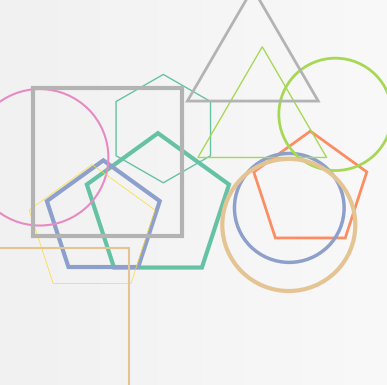[{"shape": "pentagon", "thickness": 3, "radius": 0.96, "center": [0.408, 0.461]}, {"shape": "hexagon", "thickness": 1, "radius": 0.7, "center": [0.421, 0.666]}, {"shape": "pentagon", "thickness": 2, "radius": 0.77, "center": [0.801, 0.506]}, {"shape": "circle", "thickness": 2.5, "radius": 0.71, "center": [0.747, 0.46]}, {"shape": "pentagon", "thickness": 3, "radius": 0.77, "center": [0.267, 0.43]}, {"shape": "circle", "thickness": 1.5, "radius": 0.89, "center": [0.102, 0.591]}, {"shape": "circle", "thickness": 2, "radius": 0.73, "center": [0.866, 0.703]}, {"shape": "triangle", "thickness": 1, "radius": 0.96, "center": [0.677, 0.687]}, {"shape": "pentagon", "thickness": 0.5, "radius": 0.85, "center": [0.238, 0.402]}, {"shape": "circle", "thickness": 3, "radius": 0.86, "center": [0.745, 0.416]}, {"shape": "square", "thickness": 1.5, "radius": 0.9, "center": [0.154, 0.177]}, {"shape": "triangle", "thickness": 2, "radius": 0.97, "center": [0.652, 0.835]}, {"shape": "square", "thickness": 3, "radius": 0.96, "center": [0.277, 0.58]}]